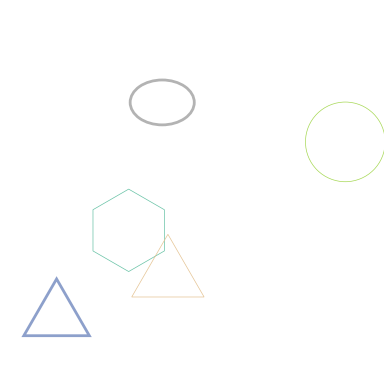[{"shape": "hexagon", "thickness": 0.5, "radius": 0.54, "center": [0.334, 0.402]}, {"shape": "triangle", "thickness": 2, "radius": 0.49, "center": [0.147, 0.177]}, {"shape": "circle", "thickness": 0.5, "radius": 0.52, "center": [0.897, 0.631]}, {"shape": "triangle", "thickness": 0.5, "radius": 0.54, "center": [0.436, 0.283]}, {"shape": "oval", "thickness": 2, "radius": 0.42, "center": [0.421, 0.734]}]